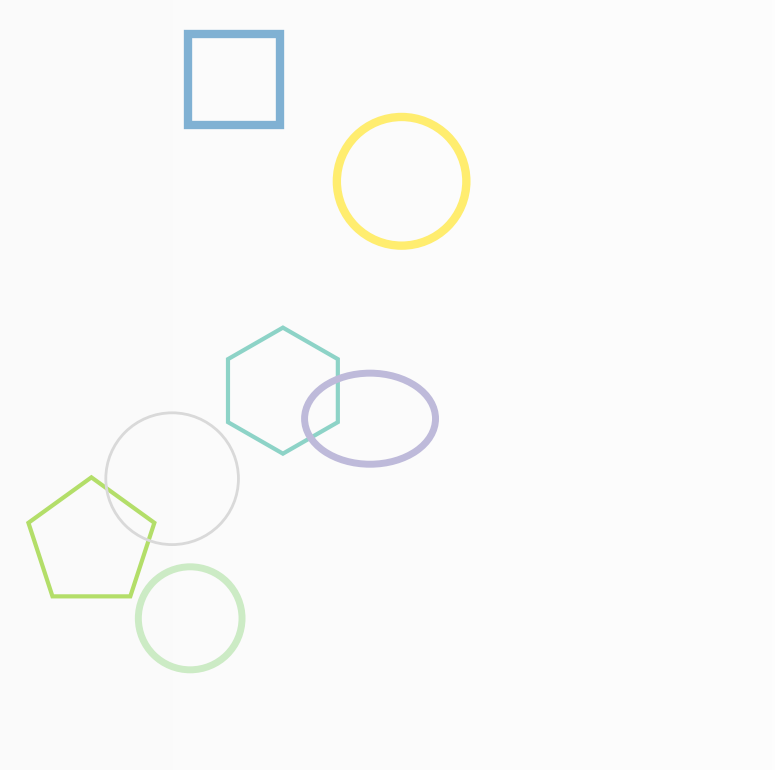[{"shape": "hexagon", "thickness": 1.5, "radius": 0.41, "center": [0.365, 0.493]}, {"shape": "oval", "thickness": 2.5, "radius": 0.42, "center": [0.477, 0.456]}, {"shape": "square", "thickness": 3, "radius": 0.3, "center": [0.302, 0.897]}, {"shape": "pentagon", "thickness": 1.5, "radius": 0.43, "center": [0.118, 0.295]}, {"shape": "circle", "thickness": 1, "radius": 0.43, "center": [0.222, 0.378]}, {"shape": "circle", "thickness": 2.5, "radius": 0.33, "center": [0.245, 0.197]}, {"shape": "circle", "thickness": 3, "radius": 0.42, "center": [0.518, 0.765]}]